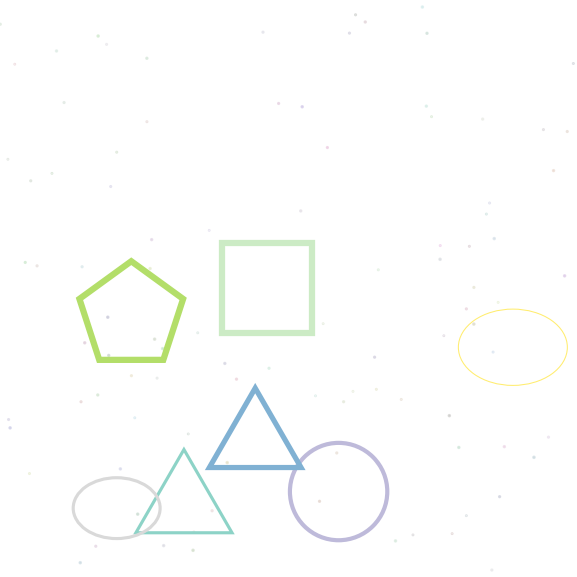[{"shape": "triangle", "thickness": 1.5, "radius": 0.48, "center": [0.319, 0.125]}, {"shape": "circle", "thickness": 2, "radius": 0.42, "center": [0.586, 0.148]}, {"shape": "triangle", "thickness": 2.5, "radius": 0.46, "center": [0.442, 0.235]}, {"shape": "pentagon", "thickness": 3, "radius": 0.47, "center": [0.227, 0.452]}, {"shape": "oval", "thickness": 1.5, "radius": 0.38, "center": [0.202, 0.119]}, {"shape": "square", "thickness": 3, "radius": 0.39, "center": [0.463, 0.501]}, {"shape": "oval", "thickness": 0.5, "radius": 0.47, "center": [0.888, 0.398]}]